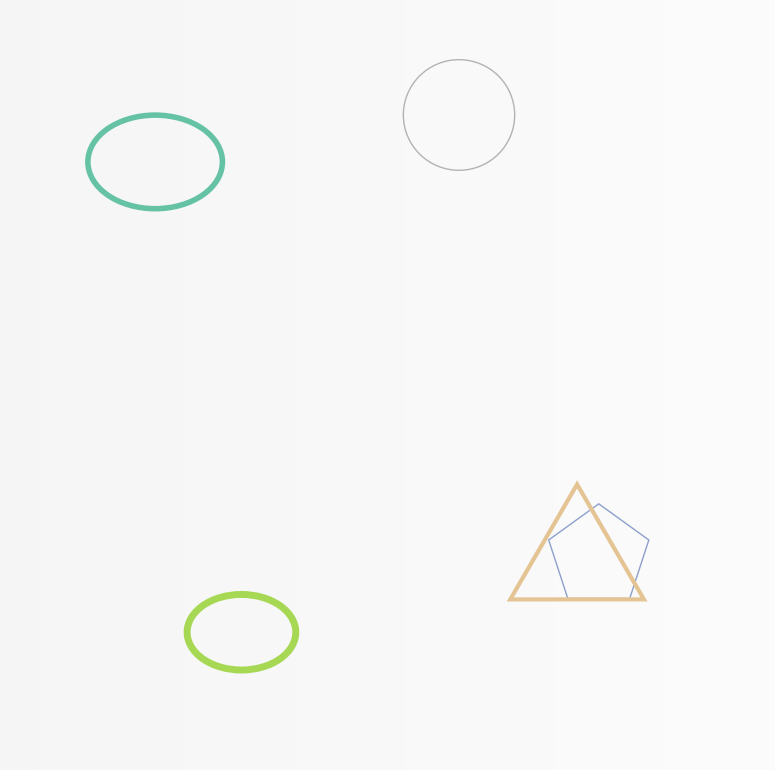[{"shape": "oval", "thickness": 2, "radius": 0.43, "center": [0.2, 0.79]}, {"shape": "pentagon", "thickness": 0.5, "radius": 0.34, "center": [0.773, 0.278]}, {"shape": "oval", "thickness": 2.5, "radius": 0.35, "center": [0.312, 0.179]}, {"shape": "triangle", "thickness": 1.5, "radius": 0.5, "center": [0.745, 0.271]}, {"shape": "circle", "thickness": 0.5, "radius": 0.36, "center": [0.592, 0.851]}]